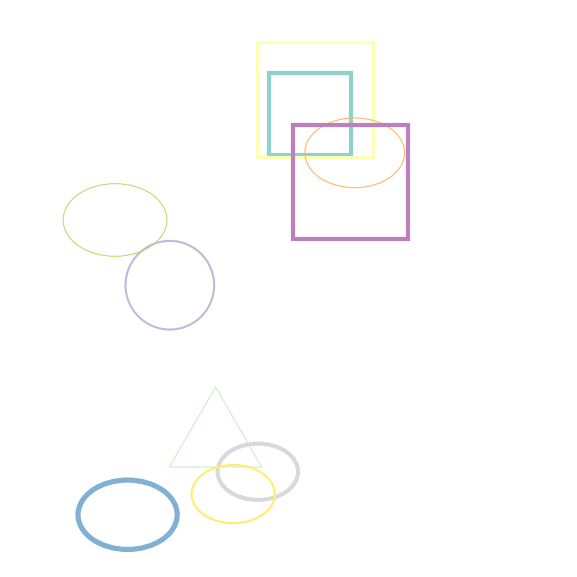[{"shape": "square", "thickness": 2, "radius": 0.35, "center": [0.536, 0.801]}, {"shape": "square", "thickness": 1.5, "radius": 0.5, "center": [0.545, 0.827]}, {"shape": "circle", "thickness": 1, "radius": 0.38, "center": [0.294, 0.505]}, {"shape": "oval", "thickness": 2.5, "radius": 0.43, "center": [0.221, 0.108]}, {"shape": "oval", "thickness": 0.5, "radius": 0.43, "center": [0.614, 0.735]}, {"shape": "oval", "thickness": 0.5, "radius": 0.45, "center": [0.199, 0.618]}, {"shape": "oval", "thickness": 2, "radius": 0.35, "center": [0.446, 0.182]}, {"shape": "square", "thickness": 2, "radius": 0.5, "center": [0.607, 0.684]}, {"shape": "triangle", "thickness": 0.5, "radius": 0.46, "center": [0.373, 0.237]}, {"shape": "oval", "thickness": 1, "radius": 0.36, "center": [0.404, 0.144]}]